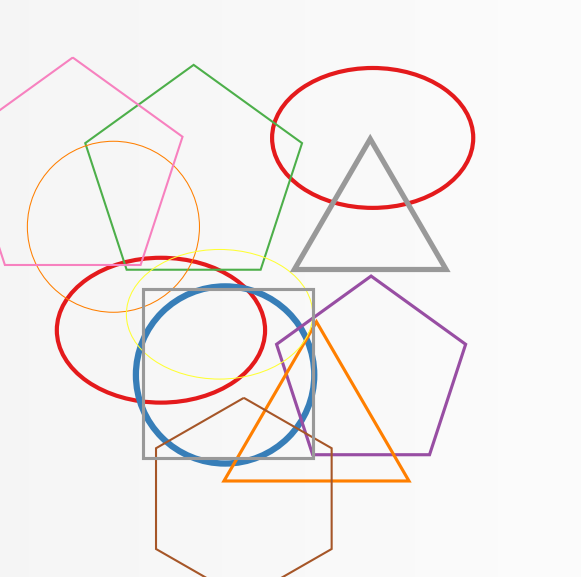[{"shape": "oval", "thickness": 2, "radius": 0.9, "center": [0.277, 0.427]}, {"shape": "oval", "thickness": 2, "radius": 0.87, "center": [0.641, 0.76]}, {"shape": "circle", "thickness": 3, "radius": 0.77, "center": [0.387, 0.35]}, {"shape": "pentagon", "thickness": 1, "radius": 0.98, "center": [0.333, 0.691]}, {"shape": "pentagon", "thickness": 1.5, "radius": 0.86, "center": [0.638, 0.35]}, {"shape": "triangle", "thickness": 1.5, "radius": 0.92, "center": [0.544, 0.258]}, {"shape": "circle", "thickness": 0.5, "radius": 0.74, "center": [0.195, 0.606]}, {"shape": "oval", "thickness": 0.5, "radius": 0.8, "center": [0.378, 0.455]}, {"shape": "hexagon", "thickness": 1, "radius": 0.87, "center": [0.419, 0.136]}, {"shape": "pentagon", "thickness": 1, "radius": 0.99, "center": [0.125, 0.701]}, {"shape": "triangle", "thickness": 2.5, "radius": 0.75, "center": [0.637, 0.608]}, {"shape": "square", "thickness": 1.5, "radius": 0.73, "center": [0.392, 0.353]}]